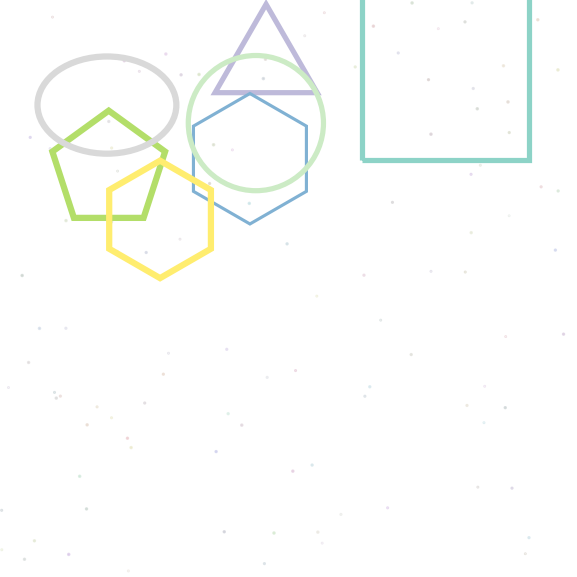[{"shape": "square", "thickness": 2.5, "radius": 0.72, "center": [0.772, 0.868]}, {"shape": "triangle", "thickness": 2.5, "radius": 0.51, "center": [0.461, 0.89]}, {"shape": "hexagon", "thickness": 1.5, "radius": 0.56, "center": [0.433, 0.724]}, {"shape": "pentagon", "thickness": 3, "radius": 0.51, "center": [0.188, 0.705]}, {"shape": "oval", "thickness": 3, "radius": 0.6, "center": [0.185, 0.817]}, {"shape": "circle", "thickness": 2.5, "radius": 0.59, "center": [0.443, 0.786]}, {"shape": "hexagon", "thickness": 3, "radius": 0.51, "center": [0.277, 0.619]}]